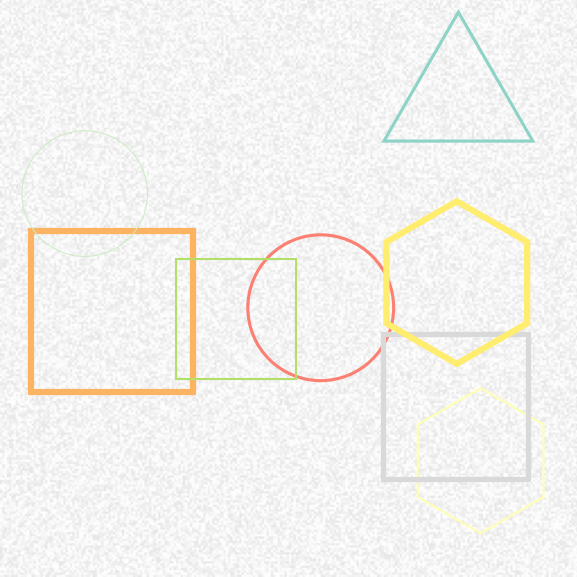[{"shape": "triangle", "thickness": 1.5, "radius": 0.74, "center": [0.794, 0.829]}, {"shape": "hexagon", "thickness": 1, "radius": 0.63, "center": [0.832, 0.201]}, {"shape": "circle", "thickness": 1.5, "radius": 0.63, "center": [0.555, 0.466]}, {"shape": "square", "thickness": 3, "radius": 0.7, "center": [0.194, 0.46]}, {"shape": "square", "thickness": 1, "radius": 0.52, "center": [0.408, 0.447]}, {"shape": "square", "thickness": 2.5, "radius": 0.63, "center": [0.788, 0.295]}, {"shape": "circle", "thickness": 0.5, "radius": 0.54, "center": [0.147, 0.664]}, {"shape": "hexagon", "thickness": 3, "radius": 0.7, "center": [0.791, 0.51]}]